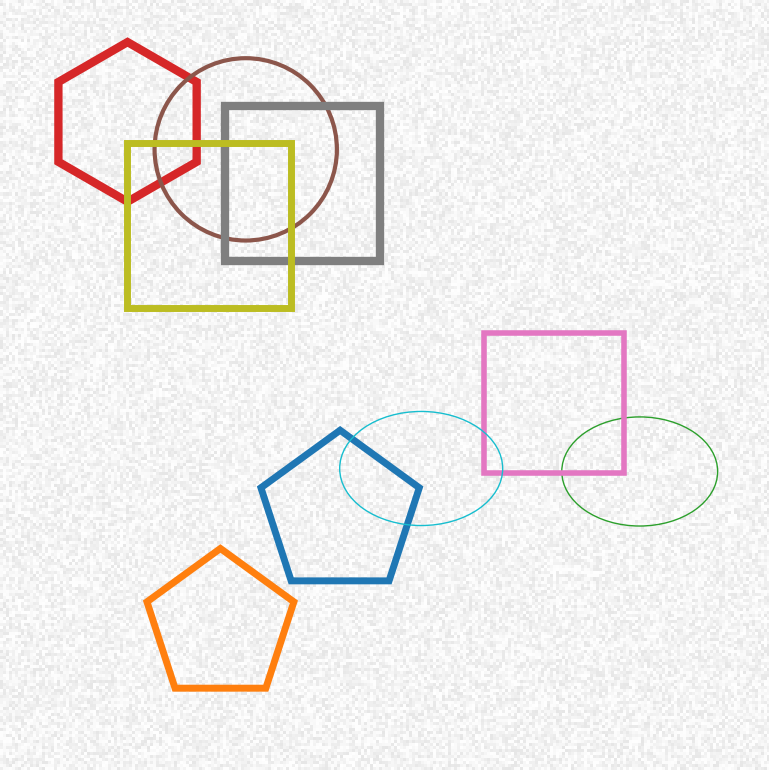[{"shape": "pentagon", "thickness": 2.5, "radius": 0.54, "center": [0.442, 0.333]}, {"shape": "pentagon", "thickness": 2.5, "radius": 0.5, "center": [0.286, 0.187]}, {"shape": "oval", "thickness": 0.5, "radius": 0.51, "center": [0.831, 0.388]}, {"shape": "hexagon", "thickness": 3, "radius": 0.52, "center": [0.166, 0.842]}, {"shape": "circle", "thickness": 1.5, "radius": 0.59, "center": [0.319, 0.806]}, {"shape": "square", "thickness": 2, "radius": 0.46, "center": [0.72, 0.477]}, {"shape": "square", "thickness": 3, "radius": 0.5, "center": [0.392, 0.762]}, {"shape": "square", "thickness": 2.5, "radius": 0.53, "center": [0.271, 0.707]}, {"shape": "oval", "thickness": 0.5, "radius": 0.53, "center": [0.547, 0.392]}]